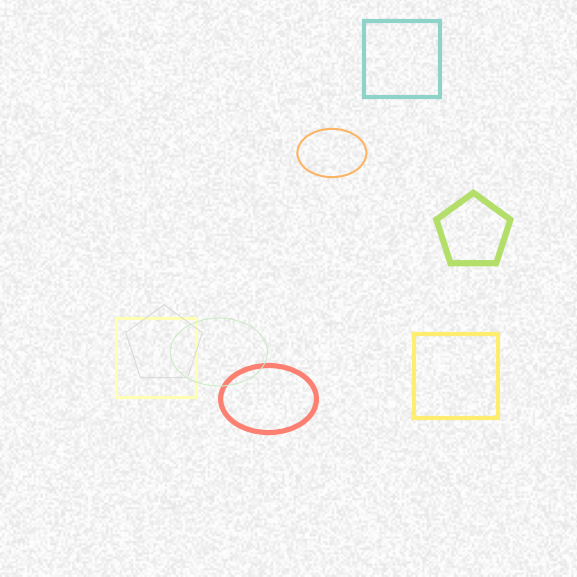[{"shape": "square", "thickness": 2, "radius": 0.33, "center": [0.696, 0.896]}, {"shape": "square", "thickness": 1.5, "radius": 0.34, "center": [0.27, 0.38]}, {"shape": "oval", "thickness": 2.5, "radius": 0.41, "center": [0.465, 0.308]}, {"shape": "oval", "thickness": 1, "radius": 0.3, "center": [0.575, 0.734]}, {"shape": "pentagon", "thickness": 3, "radius": 0.34, "center": [0.82, 0.598]}, {"shape": "pentagon", "thickness": 0.5, "radius": 0.35, "center": [0.284, 0.402]}, {"shape": "oval", "thickness": 0.5, "radius": 0.42, "center": [0.379, 0.39]}, {"shape": "square", "thickness": 2, "radius": 0.36, "center": [0.789, 0.348]}]